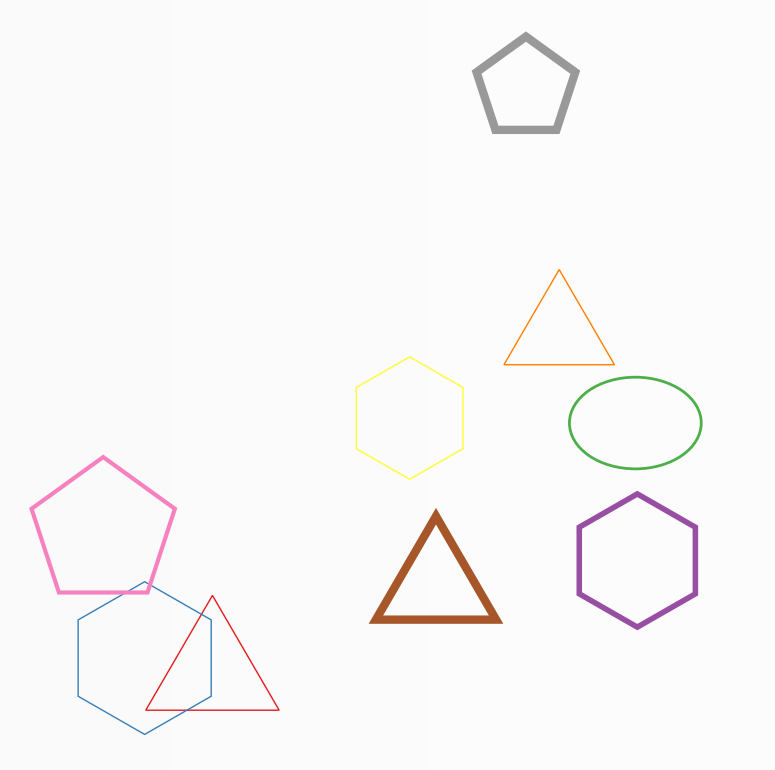[{"shape": "triangle", "thickness": 0.5, "radius": 0.5, "center": [0.274, 0.127]}, {"shape": "hexagon", "thickness": 0.5, "radius": 0.5, "center": [0.187, 0.145]}, {"shape": "oval", "thickness": 1, "radius": 0.43, "center": [0.82, 0.451]}, {"shape": "hexagon", "thickness": 2, "radius": 0.43, "center": [0.822, 0.272]}, {"shape": "triangle", "thickness": 0.5, "radius": 0.41, "center": [0.722, 0.567]}, {"shape": "hexagon", "thickness": 0.5, "radius": 0.4, "center": [0.529, 0.457]}, {"shape": "triangle", "thickness": 3, "radius": 0.45, "center": [0.563, 0.24]}, {"shape": "pentagon", "thickness": 1.5, "radius": 0.49, "center": [0.133, 0.309]}, {"shape": "pentagon", "thickness": 3, "radius": 0.33, "center": [0.679, 0.886]}]